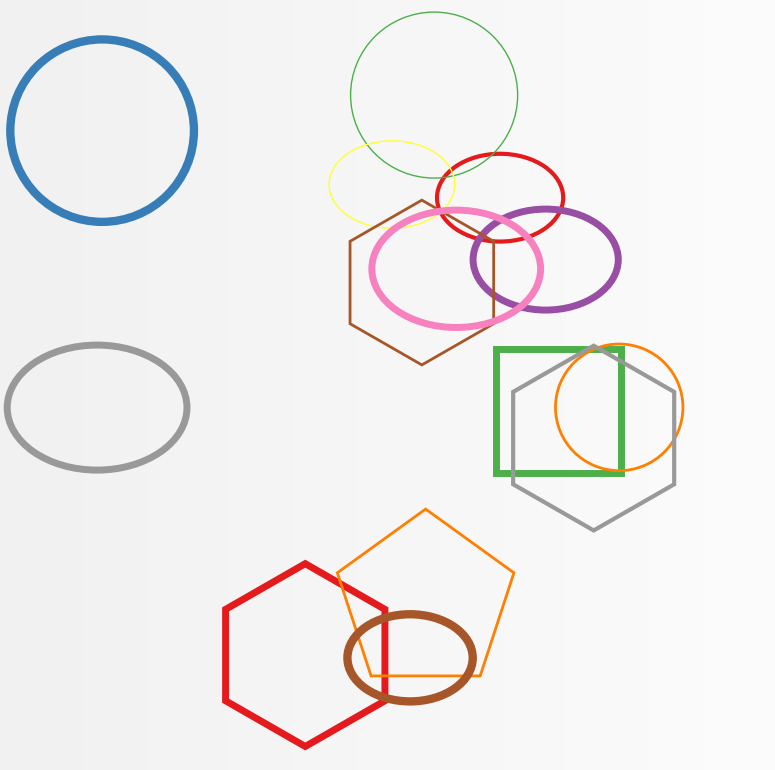[{"shape": "hexagon", "thickness": 2.5, "radius": 0.59, "center": [0.394, 0.149]}, {"shape": "oval", "thickness": 1.5, "radius": 0.41, "center": [0.645, 0.743]}, {"shape": "circle", "thickness": 3, "radius": 0.59, "center": [0.132, 0.83]}, {"shape": "circle", "thickness": 0.5, "radius": 0.54, "center": [0.56, 0.877]}, {"shape": "square", "thickness": 2.5, "radius": 0.4, "center": [0.721, 0.466]}, {"shape": "oval", "thickness": 2.5, "radius": 0.47, "center": [0.704, 0.663]}, {"shape": "circle", "thickness": 1, "radius": 0.41, "center": [0.799, 0.471]}, {"shape": "pentagon", "thickness": 1, "radius": 0.6, "center": [0.549, 0.219]}, {"shape": "oval", "thickness": 0.5, "radius": 0.41, "center": [0.506, 0.76]}, {"shape": "oval", "thickness": 3, "radius": 0.4, "center": [0.529, 0.146]}, {"shape": "hexagon", "thickness": 1, "radius": 0.53, "center": [0.544, 0.633]}, {"shape": "oval", "thickness": 2.5, "radius": 0.54, "center": [0.589, 0.651]}, {"shape": "hexagon", "thickness": 1.5, "radius": 0.6, "center": [0.766, 0.431]}, {"shape": "oval", "thickness": 2.5, "radius": 0.58, "center": [0.125, 0.471]}]